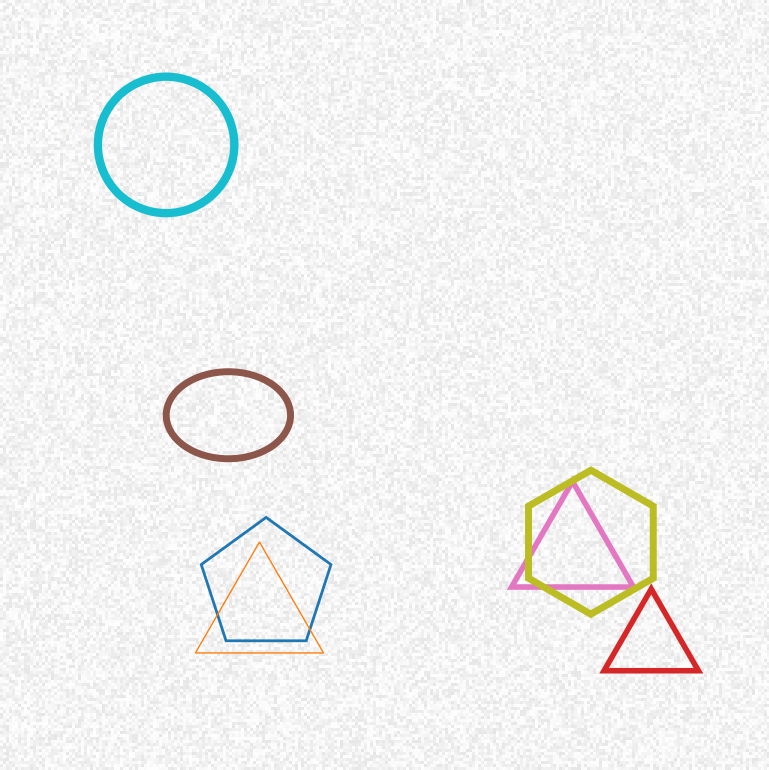[{"shape": "pentagon", "thickness": 1, "radius": 0.44, "center": [0.346, 0.239]}, {"shape": "triangle", "thickness": 0.5, "radius": 0.48, "center": [0.337, 0.2]}, {"shape": "triangle", "thickness": 2, "radius": 0.35, "center": [0.846, 0.164]}, {"shape": "oval", "thickness": 2.5, "radius": 0.4, "center": [0.297, 0.461]}, {"shape": "triangle", "thickness": 2, "radius": 0.46, "center": [0.744, 0.283]}, {"shape": "hexagon", "thickness": 2.5, "radius": 0.47, "center": [0.767, 0.296]}, {"shape": "circle", "thickness": 3, "radius": 0.44, "center": [0.216, 0.812]}]